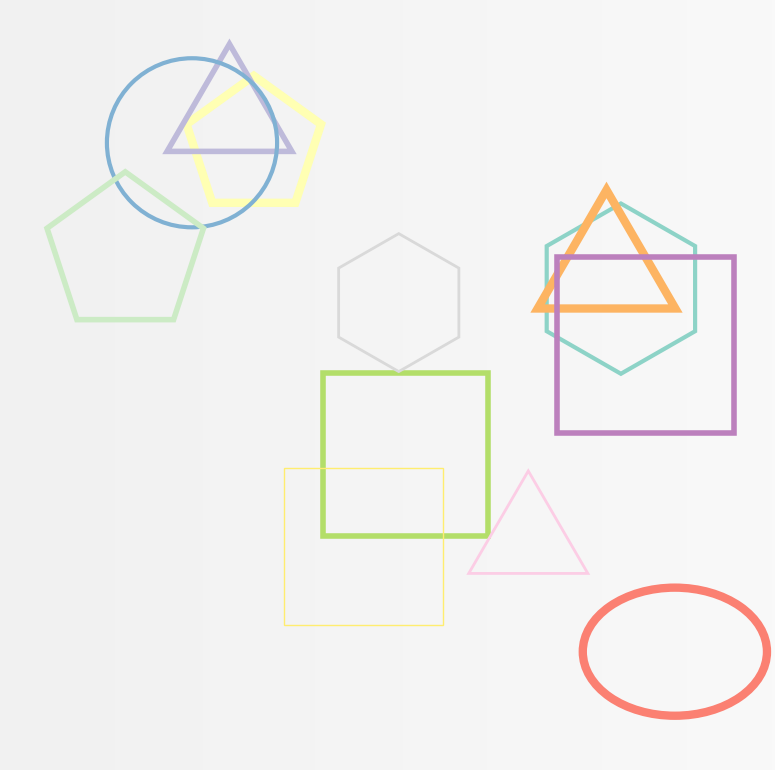[{"shape": "hexagon", "thickness": 1.5, "radius": 0.55, "center": [0.801, 0.625]}, {"shape": "pentagon", "thickness": 3, "radius": 0.46, "center": [0.327, 0.81]}, {"shape": "triangle", "thickness": 2, "radius": 0.46, "center": [0.296, 0.85]}, {"shape": "oval", "thickness": 3, "radius": 0.59, "center": [0.871, 0.154]}, {"shape": "circle", "thickness": 1.5, "radius": 0.55, "center": [0.248, 0.815]}, {"shape": "triangle", "thickness": 3, "radius": 0.51, "center": [0.783, 0.651]}, {"shape": "square", "thickness": 2, "radius": 0.53, "center": [0.523, 0.41]}, {"shape": "triangle", "thickness": 1, "radius": 0.44, "center": [0.682, 0.3]}, {"shape": "hexagon", "thickness": 1, "radius": 0.45, "center": [0.515, 0.607]}, {"shape": "square", "thickness": 2, "radius": 0.57, "center": [0.833, 0.552]}, {"shape": "pentagon", "thickness": 2, "radius": 0.53, "center": [0.162, 0.671]}, {"shape": "square", "thickness": 0.5, "radius": 0.51, "center": [0.469, 0.29]}]